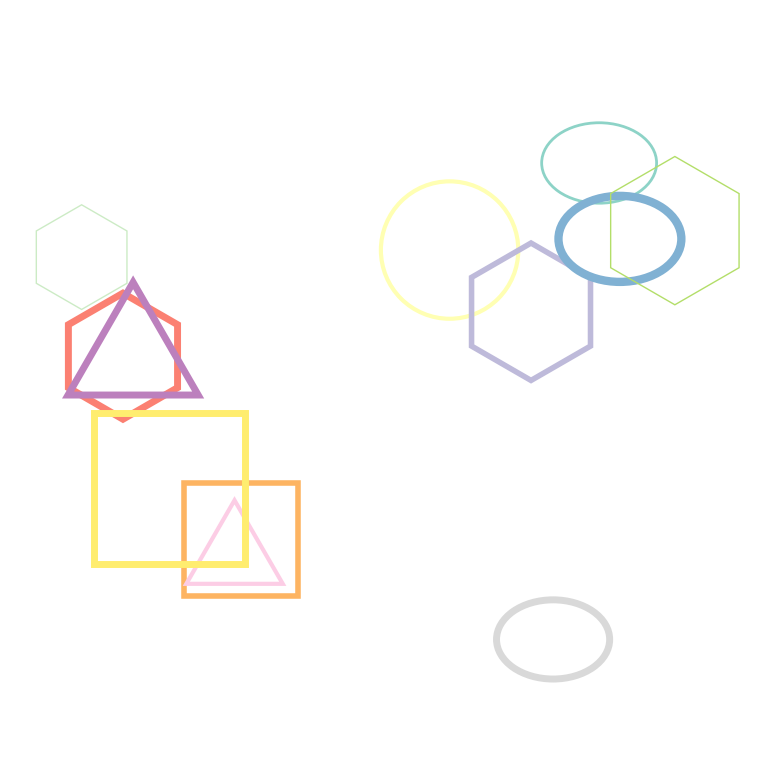[{"shape": "oval", "thickness": 1, "radius": 0.37, "center": [0.778, 0.788]}, {"shape": "circle", "thickness": 1.5, "radius": 0.45, "center": [0.584, 0.675]}, {"shape": "hexagon", "thickness": 2, "radius": 0.45, "center": [0.69, 0.595]}, {"shape": "hexagon", "thickness": 2.5, "radius": 0.41, "center": [0.16, 0.537]}, {"shape": "oval", "thickness": 3, "radius": 0.4, "center": [0.805, 0.69]}, {"shape": "square", "thickness": 2, "radius": 0.37, "center": [0.313, 0.299]}, {"shape": "hexagon", "thickness": 0.5, "radius": 0.48, "center": [0.876, 0.7]}, {"shape": "triangle", "thickness": 1.5, "radius": 0.36, "center": [0.305, 0.278]}, {"shape": "oval", "thickness": 2.5, "radius": 0.37, "center": [0.718, 0.17]}, {"shape": "triangle", "thickness": 2.5, "radius": 0.49, "center": [0.173, 0.536]}, {"shape": "hexagon", "thickness": 0.5, "radius": 0.34, "center": [0.106, 0.666]}, {"shape": "square", "thickness": 2.5, "radius": 0.49, "center": [0.22, 0.366]}]